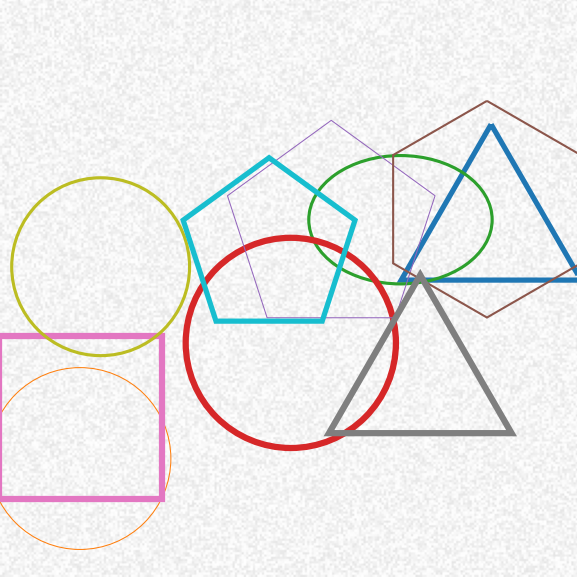[{"shape": "triangle", "thickness": 2.5, "radius": 0.9, "center": [0.85, 0.604]}, {"shape": "circle", "thickness": 0.5, "radius": 0.79, "center": [0.138, 0.205]}, {"shape": "oval", "thickness": 1.5, "radius": 0.79, "center": [0.693, 0.619]}, {"shape": "circle", "thickness": 3, "radius": 0.91, "center": [0.504, 0.405]}, {"shape": "pentagon", "thickness": 0.5, "radius": 0.94, "center": [0.574, 0.602]}, {"shape": "hexagon", "thickness": 1, "radius": 0.94, "center": [0.843, 0.637]}, {"shape": "square", "thickness": 3, "radius": 0.7, "center": [0.14, 0.277]}, {"shape": "triangle", "thickness": 3, "radius": 0.91, "center": [0.728, 0.34]}, {"shape": "circle", "thickness": 1.5, "radius": 0.77, "center": [0.174, 0.537]}, {"shape": "pentagon", "thickness": 2.5, "radius": 0.78, "center": [0.466, 0.57]}]